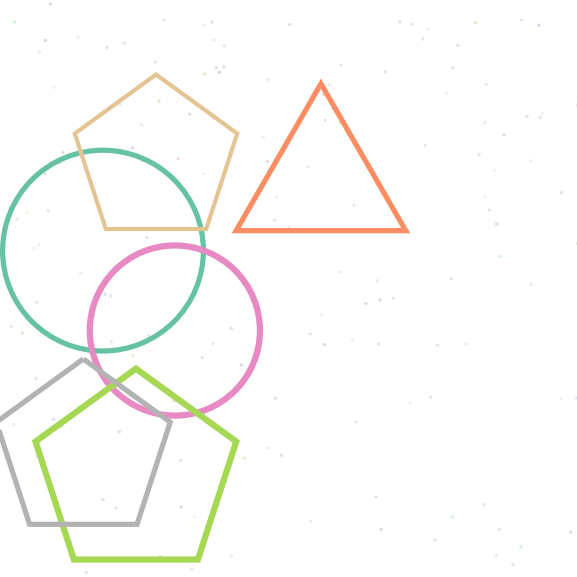[{"shape": "circle", "thickness": 2.5, "radius": 0.87, "center": [0.178, 0.565]}, {"shape": "triangle", "thickness": 2.5, "radius": 0.85, "center": [0.556, 0.685]}, {"shape": "circle", "thickness": 3, "radius": 0.74, "center": [0.303, 0.427]}, {"shape": "pentagon", "thickness": 3, "radius": 0.91, "center": [0.235, 0.178]}, {"shape": "pentagon", "thickness": 2, "radius": 0.74, "center": [0.27, 0.722]}, {"shape": "pentagon", "thickness": 2.5, "radius": 0.79, "center": [0.144, 0.219]}]